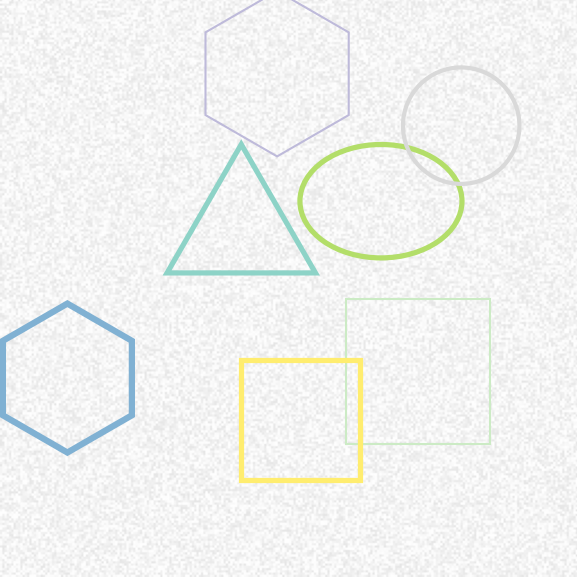[{"shape": "triangle", "thickness": 2.5, "radius": 0.74, "center": [0.418, 0.601]}, {"shape": "hexagon", "thickness": 1, "radius": 0.72, "center": [0.48, 0.872]}, {"shape": "hexagon", "thickness": 3, "radius": 0.64, "center": [0.117, 0.344]}, {"shape": "oval", "thickness": 2.5, "radius": 0.7, "center": [0.66, 0.651]}, {"shape": "circle", "thickness": 2, "radius": 0.5, "center": [0.799, 0.782]}, {"shape": "square", "thickness": 1, "radius": 0.63, "center": [0.724, 0.356]}, {"shape": "square", "thickness": 2.5, "radius": 0.52, "center": [0.52, 0.272]}]